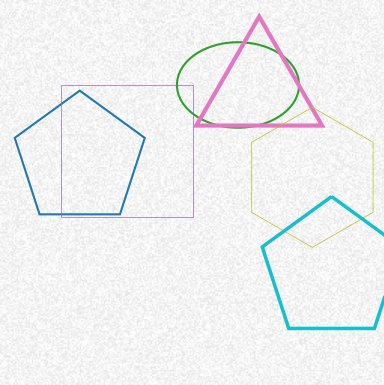[{"shape": "pentagon", "thickness": 1.5, "radius": 0.89, "center": [0.207, 0.587]}, {"shape": "oval", "thickness": 1.5, "radius": 0.79, "center": [0.618, 0.779]}, {"shape": "square", "thickness": 0.5, "radius": 0.86, "center": [0.33, 0.608]}, {"shape": "triangle", "thickness": 3, "radius": 0.94, "center": [0.673, 0.768]}, {"shape": "hexagon", "thickness": 0.5, "radius": 0.91, "center": [0.811, 0.539]}, {"shape": "pentagon", "thickness": 2.5, "radius": 0.95, "center": [0.861, 0.3]}]